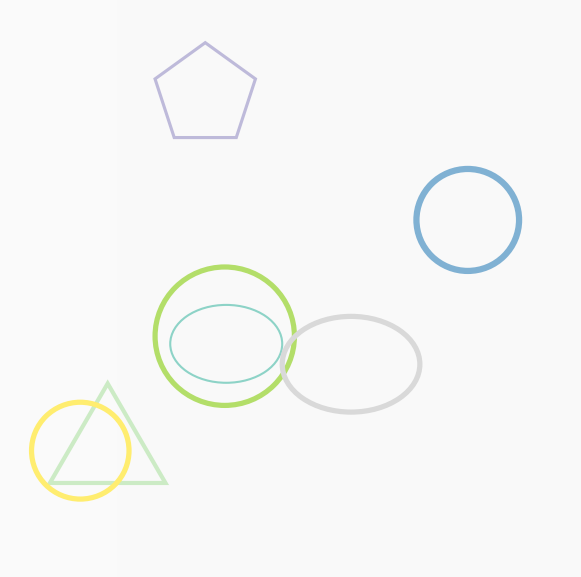[{"shape": "oval", "thickness": 1, "radius": 0.48, "center": [0.389, 0.404]}, {"shape": "pentagon", "thickness": 1.5, "radius": 0.45, "center": [0.353, 0.834]}, {"shape": "circle", "thickness": 3, "radius": 0.44, "center": [0.805, 0.618]}, {"shape": "circle", "thickness": 2.5, "radius": 0.6, "center": [0.387, 0.417]}, {"shape": "oval", "thickness": 2.5, "radius": 0.59, "center": [0.604, 0.368]}, {"shape": "triangle", "thickness": 2, "radius": 0.57, "center": [0.185, 0.22]}, {"shape": "circle", "thickness": 2.5, "radius": 0.42, "center": [0.138, 0.219]}]